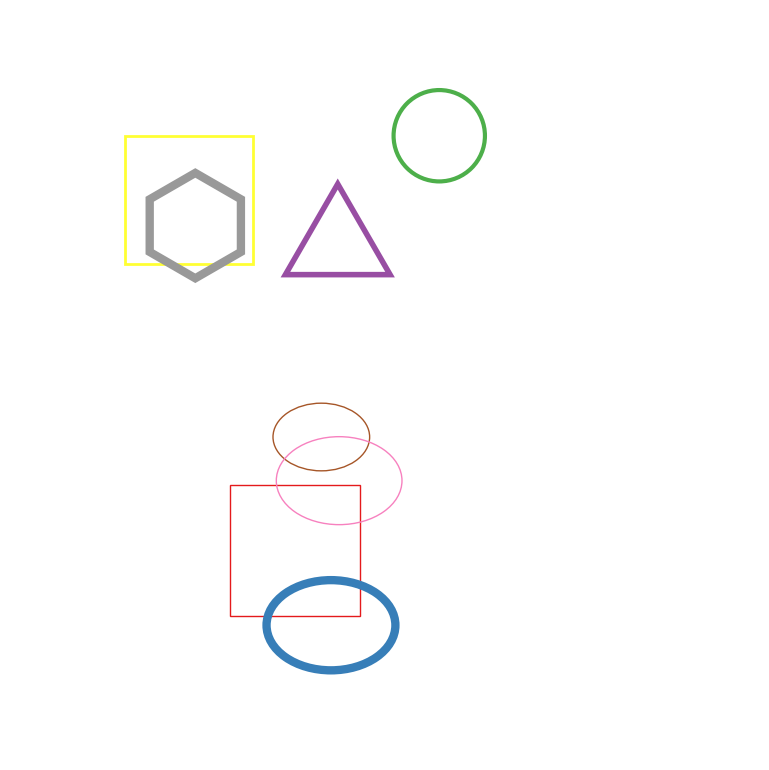[{"shape": "square", "thickness": 0.5, "radius": 0.42, "center": [0.383, 0.285]}, {"shape": "oval", "thickness": 3, "radius": 0.42, "center": [0.43, 0.188]}, {"shape": "circle", "thickness": 1.5, "radius": 0.3, "center": [0.57, 0.824]}, {"shape": "triangle", "thickness": 2, "radius": 0.39, "center": [0.439, 0.683]}, {"shape": "square", "thickness": 1, "radius": 0.41, "center": [0.245, 0.74]}, {"shape": "oval", "thickness": 0.5, "radius": 0.31, "center": [0.417, 0.432]}, {"shape": "oval", "thickness": 0.5, "radius": 0.41, "center": [0.44, 0.376]}, {"shape": "hexagon", "thickness": 3, "radius": 0.34, "center": [0.254, 0.707]}]